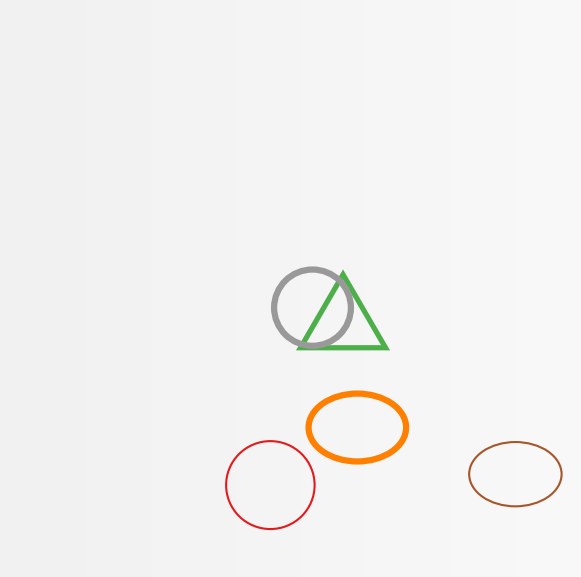[{"shape": "circle", "thickness": 1, "radius": 0.38, "center": [0.465, 0.159]}, {"shape": "triangle", "thickness": 2.5, "radius": 0.42, "center": [0.59, 0.439]}, {"shape": "oval", "thickness": 3, "radius": 0.42, "center": [0.615, 0.259]}, {"shape": "oval", "thickness": 1, "radius": 0.4, "center": [0.887, 0.178]}, {"shape": "circle", "thickness": 3, "radius": 0.33, "center": [0.538, 0.466]}]